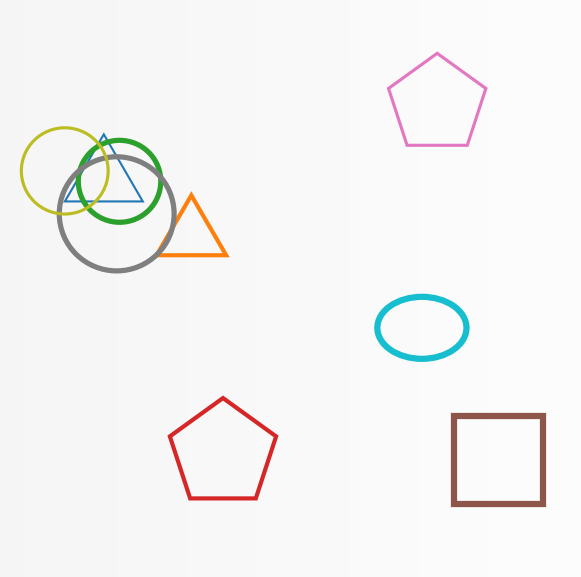[{"shape": "triangle", "thickness": 1, "radius": 0.39, "center": [0.179, 0.689]}, {"shape": "triangle", "thickness": 2, "radius": 0.35, "center": [0.329, 0.592]}, {"shape": "circle", "thickness": 2.5, "radius": 0.35, "center": [0.206, 0.685]}, {"shape": "pentagon", "thickness": 2, "radius": 0.48, "center": [0.384, 0.214]}, {"shape": "square", "thickness": 3, "radius": 0.38, "center": [0.857, 0.203]}, {"shape": "pentagon", "thickness": 1.5, "radius": 0.44, "center": [0.752, 0.819]}, {"shape": "circle", "thickness": 2.5, "radius": 0.49, "center": [0.201, 0.629]}, {"shape": "circle", "thickness": 1.5, "radius": 0.37, "center": [0.111, 0.703]}, {"shape": "oval", "thickness": 3, "radius": 0.38, "center": [0.726, 0.431]}]